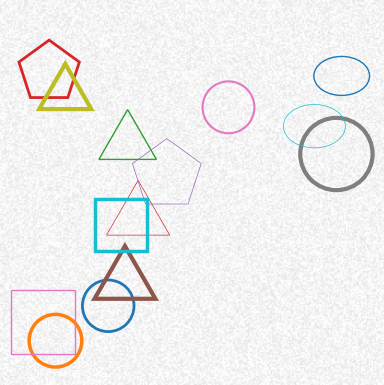[{"shape": "oval", "thickness": 1, "radius": 0.36, "center": [0.888, 0.803]}, {"shape": "circle", "thickness": 2, "radius": 0.34, "center": [0.281, 0.206]}, {"shape": "circle", "thickness": 2.5, "radius": 0.34, "center": [0.144, 0.115]}, {"shape": "triangle", "thickness": 1, "radius": 0.43, "center": [0.332, 0.629]}, {"shape": "triangle", "thickness": 0.5, "radius": 0.47, "center": [0.359, 0.437]}, {"shape": "pentagon", "thickness": 2, "radius": 0.41, "center": [0.128, 0.813]}, {"shape": "pentagon", "thickness": 0.5, "radius": 0.47, "center": [0.433, 0.546]}, {"shape": "triangle", "thickness": 3, "radius": 0.46, "center": [0.325, 0.27]}, {"shape": "circle", "thickness": 1.5, "radius": 0.34, "center": [0.593, 0.721]}, {"shape": "square", "thickness": 1, "radius": 0.42, "center": [0.113, 0.165]}, {"shape": "circle", "thickness": 3, "radius": 0.47, "center": [0.874, 0.6]}, {"shape": "triangle", "thickness": 3, "radius": 0.39, "center": [0.169, 0.756]}, {"shape": "oval", "thickness": 0.5, "radius": 0.4, "center": [0.817, 0.672]}, {"shape": "square", "thickness": 2.5, "radius": 0.34, "center": [0.314, 0.417]}]